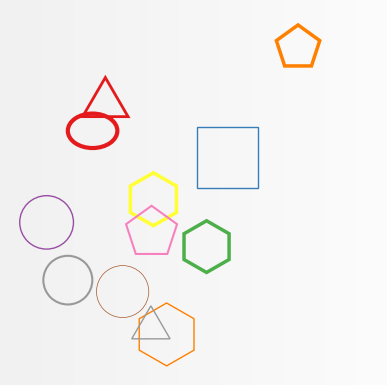[{"shape": "triangle", "thickness": 2, "radius": 0.34, "center": [0.272, 0.731]}, {"shape": "oval", "thickness": 3, "radius": 0.32, "center": [0.239, 0.66]}, {"shape": "square", "thickness": 1, "radius": 0.4, "center": [0.587, 0.591]}, {"shape": "hexagon", "thickness": 2.5, "radius": 0.34, "center": [0.533, 0.359]}, {"shape": "circle", "thickness": 1, "radius": 0.35, "center": [0.12, 0.422]}, {"shape": "pentagon", "thickness": 2.5, "radius": 0.29, "center": [0.769, 0.876]}, {"shape": "hexagon", "thickness": 1, "radius": 0.41, "center": [0.43, 0.131]}, {"shape": "hexagon", "thickness": 2.5, "radius": 0.34, "center": [0.396, 0.483]}, {"shape": "circle", "thickness": 0.5, "radius": 0.34, "center": [0.316, 0.243]}, {"shape": "pentagon", "thickness": 1.5, "radius": 0.35, "center": [0.391, 0.396]}, {"shape": "triangle", "thickness": 1, "radius": 0.29, "center": [0.389, 0.148]}, {"shape": "circle", "thickness": 1.5, "radius": 0.32, "center": [0.175, 0.272]}]